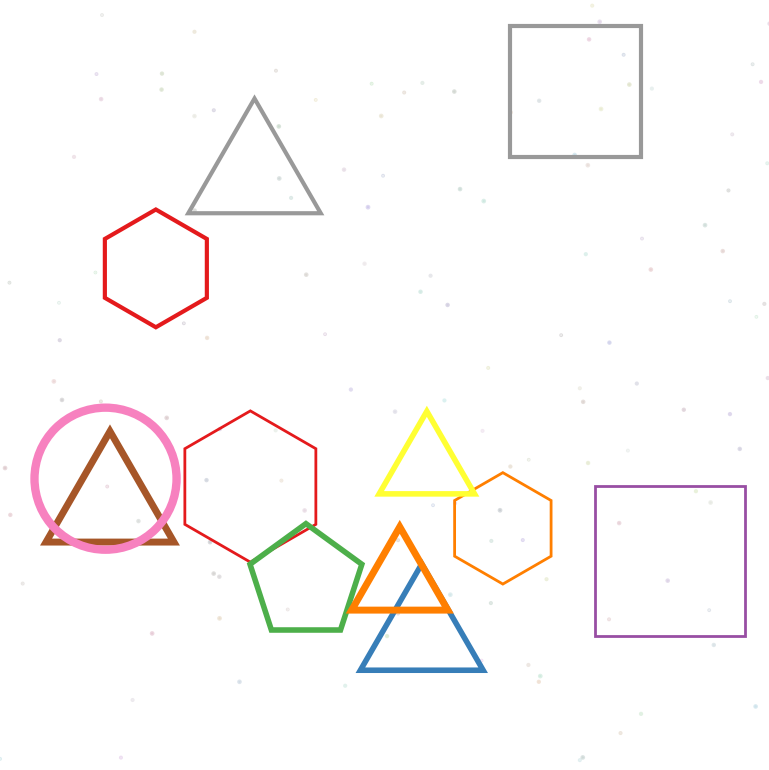[{"shape": "hexagon", "thickness": 1, "radius": 0.49, "center": [0.325, 0.368]}, {"shape": "hexagon", "thickness": 1.5, "radius": 0.38, "center": [0.202, 0.651]}, {"shape": "triangle", "thickness": 2, "radius": 0.46, "center": [0.548, 0.176]}, {"shape": "pentagon", "thickness": 2, "radius": 0.38, "center": [0.397, 0.244]}, {"shape": "square", "thickness": 1, "radius": 0.49, "center": [0.87, 0.271]}, {"shape": "hexagon", "thickness": 1, "radius": 0.36, "center": [0.653, 0.314]}, {"shape": "triangle", "thickness": 2.5, "radius": 0.36, "center": [0.519, 0.244]}, {"shape": "triangle", "thickness": 2, "radius": 0.36, "center": [0.554, 0.394]}, {"shape": "triangle", "thickness": 2.5, "radius": 0.48, "center": [0.143, 0.344]}, {"shape": "circle", "thickness": 3, "radius": 0.46, "center": [0.137, 0.378]}, {"shape": "square", "thickness": 1.5, "radius": 0.42, "center": [0.747, 0.881]}, {"shape": "triangle", "thickness": 1.5, "radius": 0.5, "center": [0.331, 0.773]}]